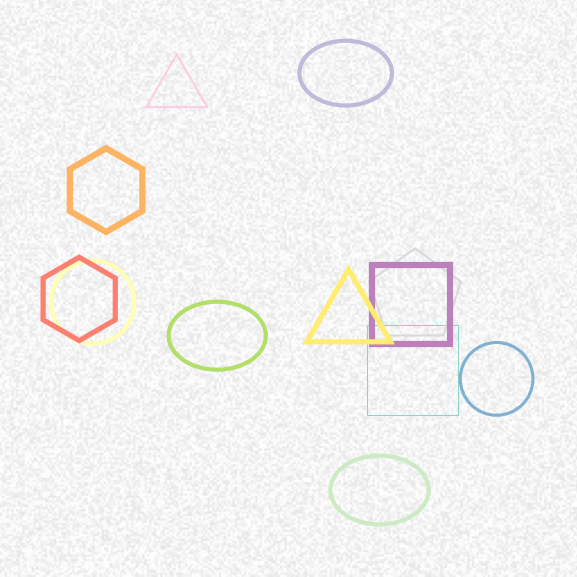[{"shape": "square", "thickness": 0.5, "radius": 0.39, "center": [0.714, 0.359]}, {"shape": "circle", "thickness": 2, "radius": 0.36, "center": [0.161, 0.476]}, {"shape": "oval", "thickness": 2, "radius": 0.4, "center": [0.599, 0.872]}, {"shape": "hexagon", "thickness": 2.5, "radius": 0.36, "center": [0.137, 0.482]}, {"shape": "circle", "thickness": 1.5, "radius": 0.31, "center": [0.86, 0.343]}, {"shape": "hexagon", "thickness": 3, "radius": 0.36, "center": [0.184, 0.67]}, {"shape": "oval", "thickness": 2, "radius": 0.42, "center": [0.376, 0.418]}, {"shape": "triangle", "thickness": 1, "radius": 0.3, "center": [0.306, 0.844]}, {"shape": "pentagon", "thickness": 1, "radius": 0.42, "center": [0.719, 0.486]}, {"shape": "square", "thickness": 3, "radius": 0.34, "center": [0.712, 0.472]}, {"shape": "oval", "thickness": 2, "radius": 0.43, "center": [0.657, 0.151]}, {"shape": "triangle", "thickness": 2.5, "radius": 0.42, "center": [0.604, 0.449]}]